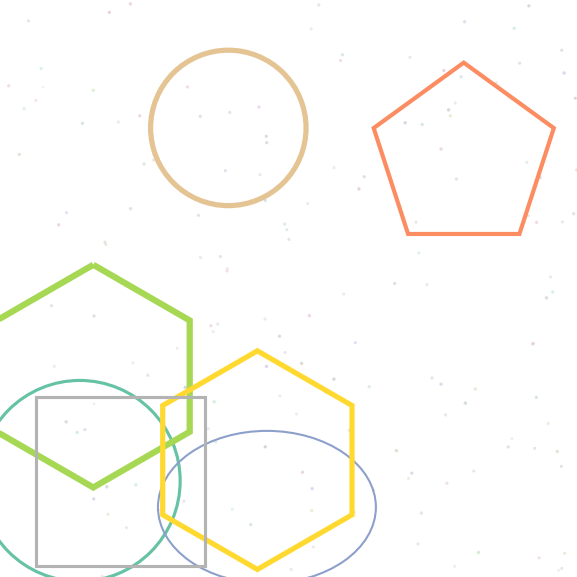[{"shape": "circle", "thickness": 1.5, "radius": 0.87, "center": [0.138, 0.166]}, {"shape": "pentagon", "thickness": 2, "radius": 0.82, "center": [0.803, 0.727]}, {"shape": "oval", "thickness": 1, "radius": 0.94, "center": [0.462, 0.121]}, {"shape": "hexagon", "thickness": 3, "radius": 0.96, "center": [0.162, 0.348]}, {"shape": "hexagon", "thickness": 2.5, "radius": 0.95, "center": [0.446, 0.202]}, {"shape": "circle", "thickness": 2.5, "radius": 0.67, "center": [0.395, 0.778]}, {"shape": "square", "thickness": 1.5, "radius": 0.73, "center": [0.209, 0.165]}]